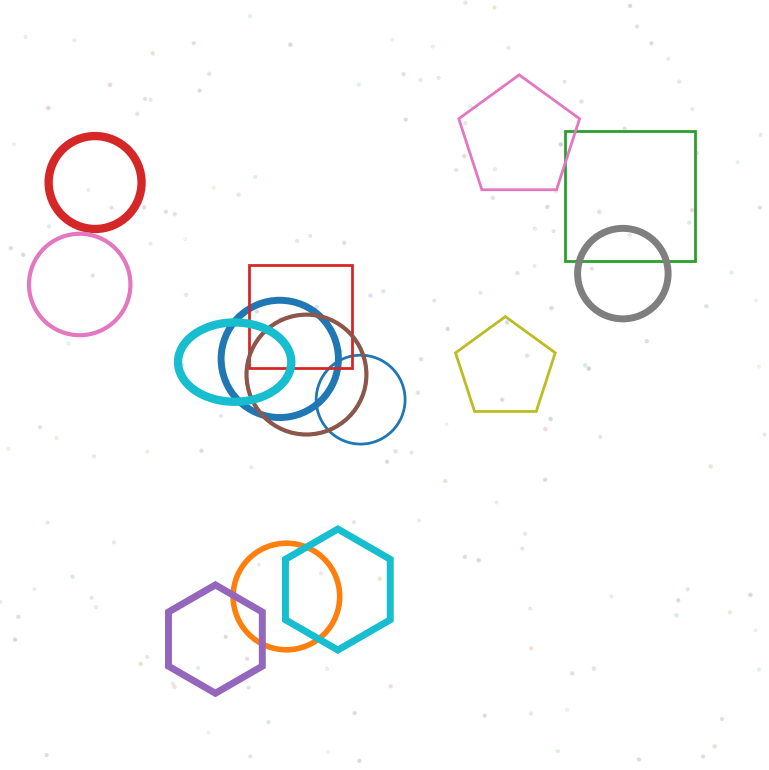[{"shape": "circle", "thickness": 1, "radius": 0.29, "center": [0.468, 0.481]}, {"shape": "circle", "thickness": 2.5, "radius": 0.38, "center": [0.363, 0.534]}, {"shape": "circle", "thickness": 2, "radius": 0.35, "center": [0.372, 0.225]}, {"shape": "square", "thickness": 1, "radius": 0.42, "center": [0.818, 0.745]}, {"shape": "square", "thickness": 1, "radius": 0.33, "center": [0.391, 0.589]}, {"shape": "circle", "thickness": 3, "radius": 0.3, "center": [0.124, 0.763]}, {"shape": "hexagon", "thickness": 2.5, "radius": 0.35, "center": [0.28, 0.17]}, {"shape": "circle", "thickness": 1.5, "radius": 0.39, "center": [0.398, 0.514]}, {"shape": "pentagon", "thickness": 1, "radius": 0.41, "center": [0.674, 0.82]}, {"shape": "circle", "thickness": 1.5, "radius": 0.33, "center": [0.104, 0.631]}, {"shape": "circle", "thickness": 2.5, "radius": 0.29, "center": [0.809, 0.645]}, {"shape": "pentagon", "thickness": 1, "radius": 0.34, "center": [0.656, 0.521]}, {"shape": "oval", "thickness": 3, "radius": 0.37, "center": [0.305, 0.53]}, {"shape": "hexagon", "thickness": 2.5, "radius": 0.39, "center": [0.439, 0.234]}]